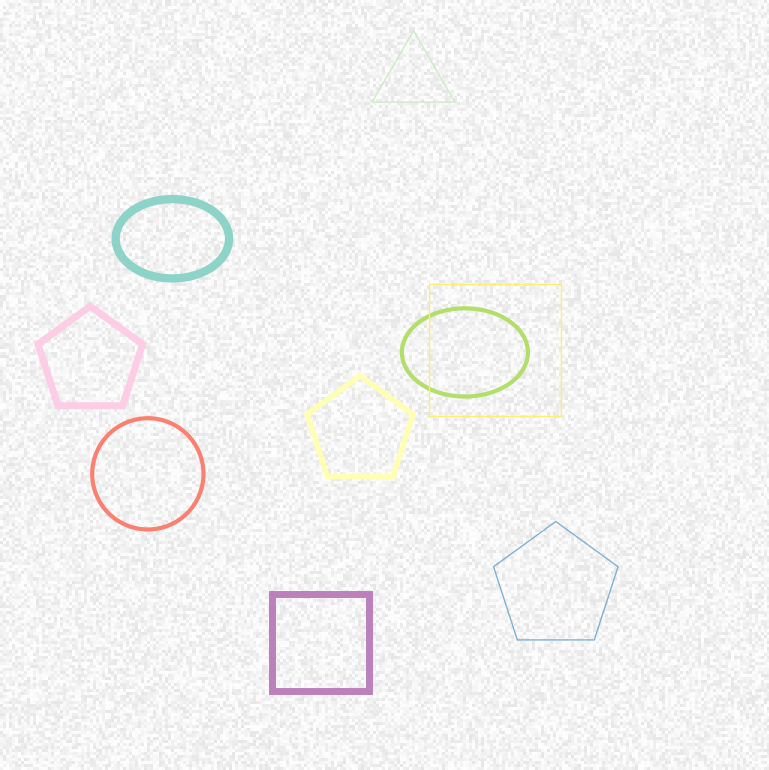[{"shape": "oval", "thickness": 3, "radius": 0.37, "center": [0.224, 0.69]}, {"shape": "pentagon", "thickness": 2, "radius": 0.36, "center": [0.468, 0.44]}, {"shape": "circle", "thickness": 1.5, "radius": 0.36, "center": [0.192, 0.385]}, {"shape": "pentagon", "thickness": 0.5, "radius": 0.43, "center": [0.722, 0.238]}, {"shape": "oval", "thickness": 1.5, "radius": 0.41, "center": [0.604, 0.542]}, {"shape": "pentagon", "thickness": 2.5, "radius": 0.36, "center": [0.117, 0.531]}, {"shape": "square", "thickness": 2.5, "radius": 0.32, "center": [0.417, 0.166]}, {"shape": "triangle", "thickness": 0.5, "radius": 0.31, "center": [0.537, 0.898]}, {"shape": "square", "thickness": 0.5, "radius": 0.43, "center": [0.643, 0.545]}]